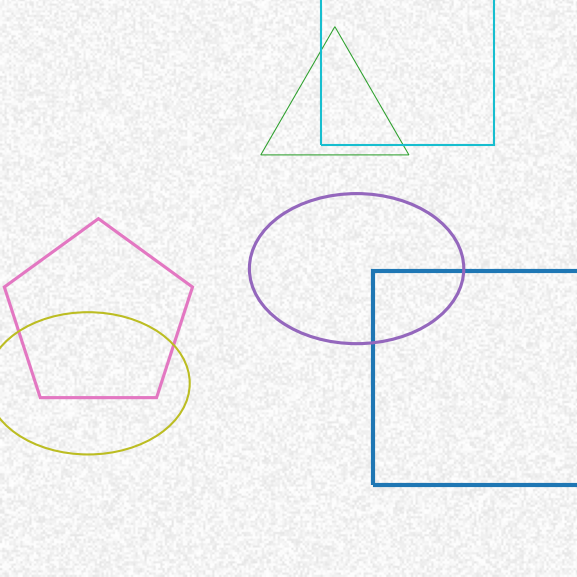[{"shape": "square", "thickness": 2, "radius": 0.93, "center": [0.831, 0.345]}, {"shape": "triangle", "thickness": 0.5, "radius": 0.74, "center": [0.58, 0.805]}, {"shape": "oval", "thickness": 1.5, "radius": 0.93, "center": [0.617, 0.534]}, {"shape": "pentagon", "thickness": 1.5, "radius": 0.86, "center": [0.17, 0.449]}, {"shape": "oval", "thickness": 1, "radius": 0.88, "center": [0.153, 0.335]}, {"shape": "square", "thickness": 1, "radius": 0.75, "center": [0.705, 0.898]}]